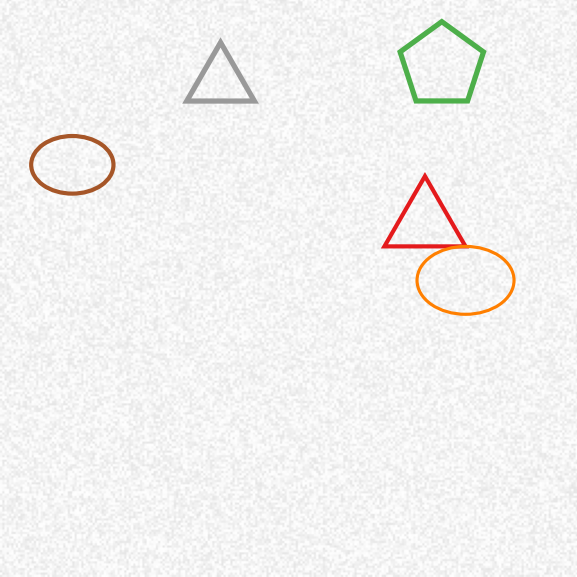[{"shape": "triangle", "thickness": 2, "radius": 0.41, "center": [0.736, 0.613]}, {"shape": "pentagon", "thickness": 2.5, "radius": 0.38, "center": [0.765, 0.886]}, {"shape": "oval", "thickness": 1.5, "radius": 0.42, "center": [0.806, 0.514]}, {"shape": "oval", "thickness": 2, "radius": 0.36, "center": [0.125, 0.714]}, {"shape": "triangle", "thickness": 2.5, "radius": 0.34, "center": [0.382, 0.858]}]